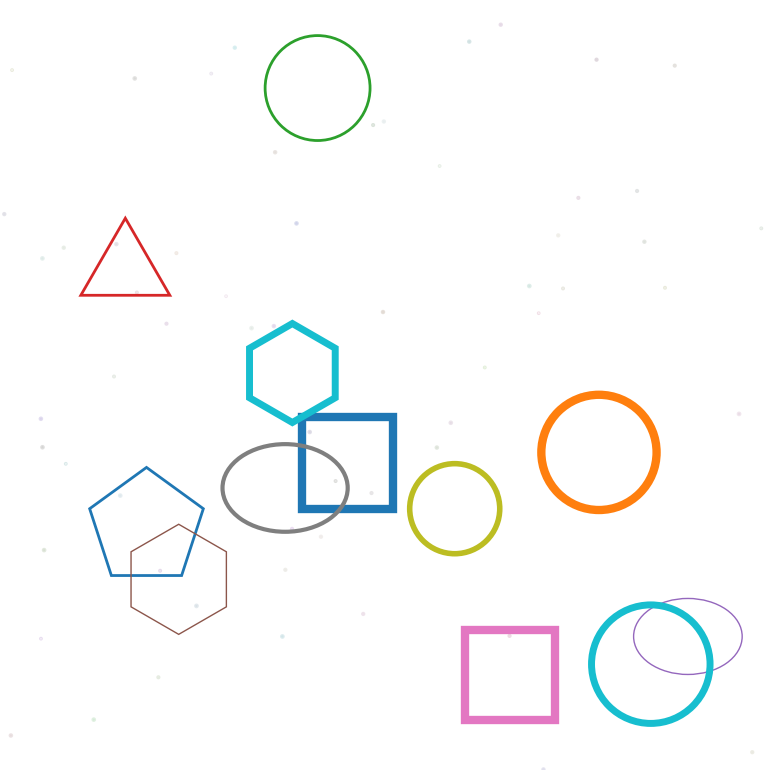[{"shape": "pentagon", "thickness": 1, "radius": 0.39, "center": [0.19, 0.315]}, {"shape": "square", "thickness": 3, "radius": 0.3, "center": [0.451, 0.399]}, {"shape": "circle", "thickness": 3, "radius": 0.37, "center": [0.778, 0.412]}, {"shape": "circle", "thickness": 1, "radius": 0.34, "center": [0.412, 0.886]}, {"shape": "triangle", "thickness": 1, "radius": 0.33, "center": [0.163, 0.65]}, {"shape": "oval", "thickness": 0.5, "radius": 0.35, "center": [0.893, 0.173]}, {"shape": "hexagon", "thickness": 0.5, "radius": 0.36, "center": [0.232, 0.248]}, {"shape": "square", "thickness": 3, "radius": 0.29, "center": [0.663, 0.124]}, {"shape": "oval", "thickness": 1.5, "radius": 0.41, "center": [0.37, 0.366]}, {"shape": "circle", "thickness": 2, "radius": 0.29, "center": [0.591, 0.339]}, {"shape": "hexagon", "thickness": 2.5, "radius": 0.32, "center": [0.38, 0.516]}, {"shape": "circle", "thickness": 2.5, "radius": 0.38, "center": [0.845, 0.137]}]